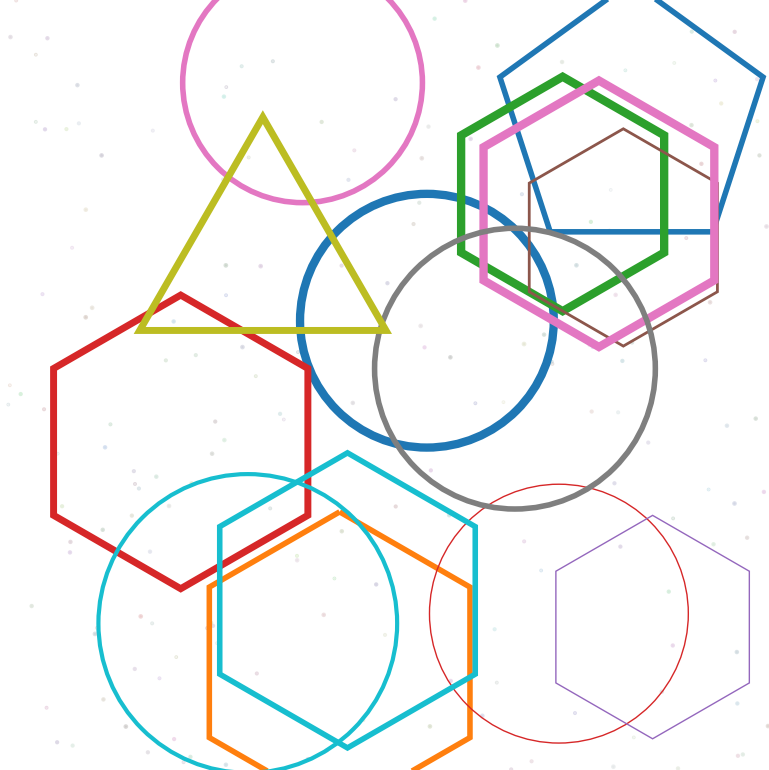[{"shape": "circle", "thickness": 3, "radius": 0.82, "center": [0.554, 0.583]}, {"shape": "pentagon", "thickness": 2, "radius": 0.9, "center": [0.82, 0.844]}, {"shape": "hexagon", "thickness": 2, "radius": 0.98, "center": [0.441, 0.14]}, {"shape": "hexagon", "thickness": 3, "radius": 0.76, "center": [0.731, 0.748]}, {"shape": "hexagon", "thickness": 2.5, "radius": 0.95, "center": [0.235, 0.426]}, {"shape": "circle", "thickness": 0.5, "radius": 0.84, "center": [0.726, 0.203]}, {"shape": "hexagon", "thickness": 0.5, "radius": 0.73, "center": [0.848, 0.186]}, {"shape": "hexagon", "thickness": 1, "radius": 0.71, "center": [0.81, 0.692]}, {"shape": "hexagon", "thickness": 3, "radius": 0.87, "center": [0.778, 0.722]}, {"shape": "circle", "thickness": 2, "radius": 0.78, "center": [0.393, 0.892]}, {"shape": "circle", "thickness": 2, "radius": 0.91, "center": [0.669, 0.521]}, {"shape": "triangle", "thickness": 2.5, "radius": 0.92, "center": [0.341, 0.663]}, {"shape": "hexagon", "thickness": 2, "radius": 0.96, "center": [0.451, 0.22]}, {"shape": "circle", "thickness": 1.5, "radius": 0.97, "center": [0.322, 0.19]}]